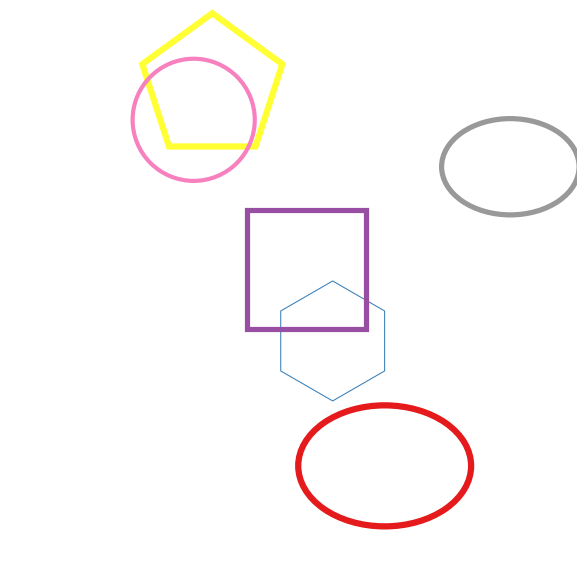[{"shape": "oval", "thickness": 3, "radius": 0.75, "center": [0.666, 0.192]}, {"shape": "hexagon", "thickness": 0.5, "radius": 0.52, "center": [0.576, 0.409]}, {"shape": "square", "thickness": 2.5, "radius": 0.51, "center": [0.531, 0.533]}, {"shape": "pentagon", "thickness": 3, "radius": 0.64, "center": [0.368, 0.849]}, {"shape": "circle", "thickness": 2, "radius": 0.53, "center": [0.335, 0.792]}, {"shape": "oval", "thickness": 2.5, "radius": 0.6, "center": [0.884, 0.71]}]